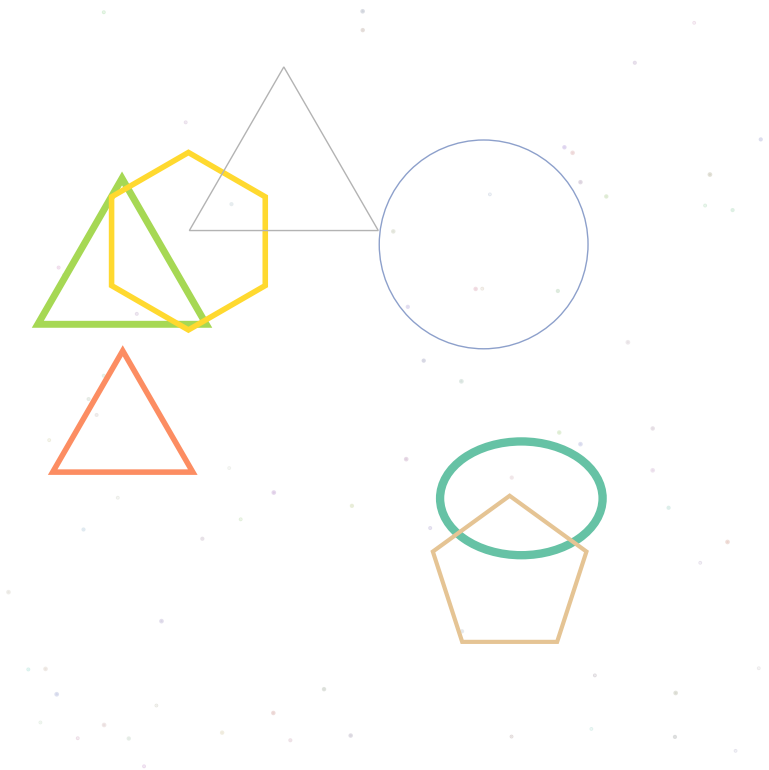[{"shape": "oval", "thickness": 3, "radius": 0.53, "center": [0.677, 0.353]}, {"shape": "triangle", "thickness": 2, "radius": 0.53, "center": [0.159, 0.439]}, {"shape": "circle", "thickness": 0.5, "radius": 0.68, "center": [0.628, 0.683]}, {"shape": "triangle", "thickness": 2.5, "radius": 0.63, "center": [0.158, 0.642]}, {"shape": "hexagon", "thickness": 2, "radius": 0.58, "center": [0.245, 0.687]}, {"shape": "pentagon", "thickness": 1.5, "radius": 0.52, "center": [0.662, 0.251]}, {"shape": "triangle", "thickness": 0.5, "radius": 0.71, "center": [0.369, 0.771]}]